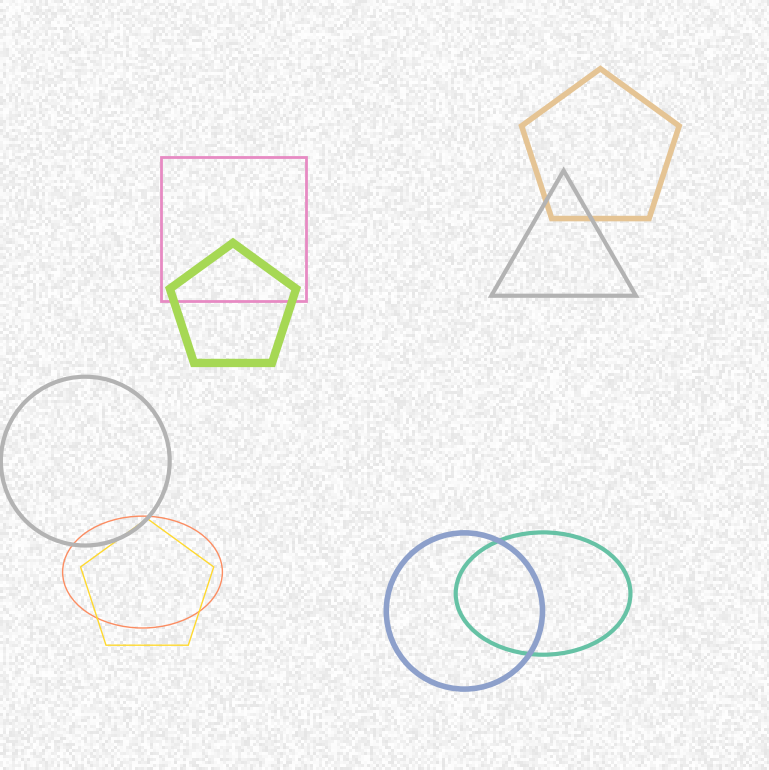[{"shape": "oval", "thickness": 1.5, "radius": 0.57, "center": [0.705, 0.229]}, {"shape": "oval", "thickness": 0.5, "radius": 0.52, "center": [0.185, 0.257]}, {"shape": "circle", "thickness": 2, "radius": 0.51, "center": [0.603, 0.207]}, {"shape": "square", "thickness": 1, "radius": 0.47, "center": [0.303, 0.703]}, {"shape": "pentagon", "thickness": 3, "radius": 0.43, "center": [0.303, 0.598]}, {"shape": "pentagon", "thickness": 0.5, "radius": 0.45, "center": [0.191, 0.236]}, {"shape": "pentagon", "thickness": 2, "radius": 0.54, "center": [0.78, 0.803]}, {"shape": "circle", "thickness": 1.5, "radius": 0.55, "center": [0.111, 0.401]}, {"shape": "triangle", "thickness": 1.5, "radius": 0.54, "center": [0.732, 0.67]}]